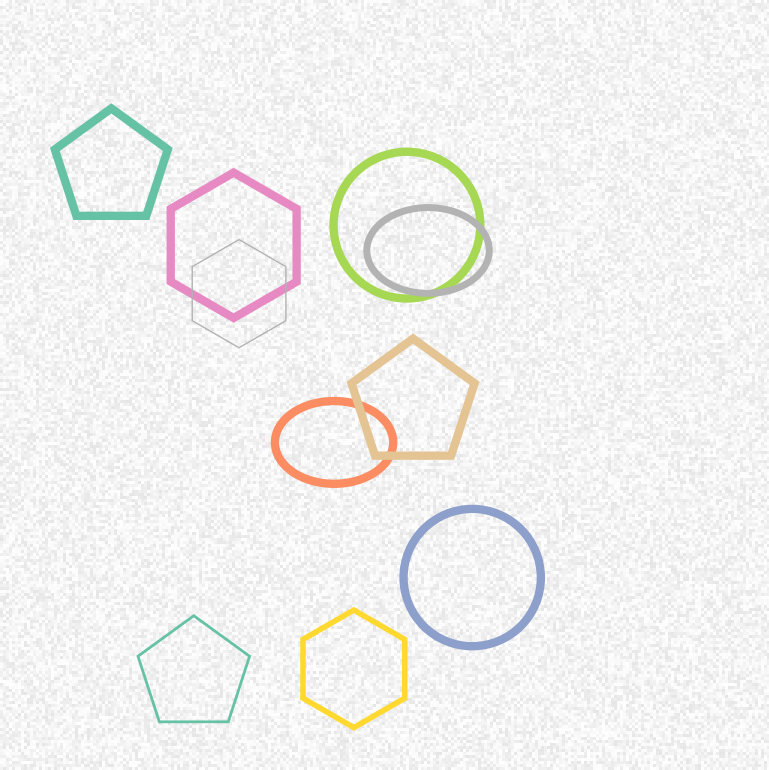[{"shape": "pentagon", "thickness": 3, "radius": 0.39, "center": [0.145, 0.782]}, {"shape": "pentagon", "thickness": 1, "radius": 0.38, "center": [0.252, 0.124]}, {"shape": "oval", "thickness": 3, "radius": 0.38, "center": [0.434, 0.425]}, {"shape": "circle", "thickness": 3, "radius": 0.45, "center": [0.613, 0.25]}, {"shape": "hexagon", "thickness": 3, "radius": 0.47, "center": [0.303, 0.681]}, {"shape": "circle", "thickness": 3, "radius": 0.48, "center": [0.528, 0.708]}, {"shape": "hexagon", "thickness": 2, "radius": 0.38, "center": [0.46, 0.131]}, {"shape": "pentagon", "thickness": 3, "radius": 0.42, "center": [0.536, 0.476]}, {"shape": "hexagon", "thickness": 0.5, "radius": 0.35, "center": [0.31, 0.619]}, {"shape": "oval", "thickness": 2.5, "radius": 0.4, "center": [0.556, 0.675]}]